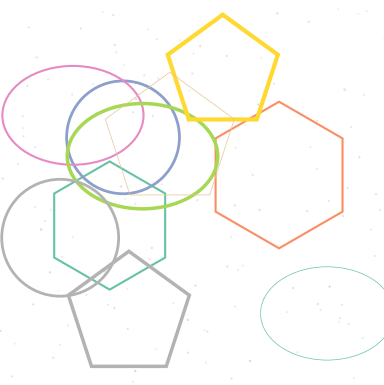[{"shape": "oval", "thickness": 0.5, "radius": 0.87, "center": [0.85, 0.186]}, {"shape": "hexagon", "thickness": 1.5, "radius": 0.83, "center": [0.285, 0.414]}, {"shape": "hexagon", "thickness": 1.5, "radius": 0.95, "center": [0.725, 0.545]}, {"shape": "circle", "thickness": 2, "radius": 0.73, "center": [0.32, 0.643]}, {"shape": "oval", "thickness": 1.5, "radius": 0.92, "center": [0.189, 0.7]}, {"shape": "oval", "thickness": 2.5, "radius": 0.98, "center": [0.37, 0.594]}, {"shape": "pentagon", "thickness": 3, "radius": 0.75, "center": [0.579, 0.811]}, {"shape": "pentagon", "thickness": 0.5, "radius": 0.88, "center": [0.441, 0.636]}, {"shape": "circle", "thickness": 2, "radius": 0.76, "center": [0.156, 0.382]}, {"shape": "pentagon", "thickness": 2.5, "radius": 0.83, "center": [0.335, 0.182]}]